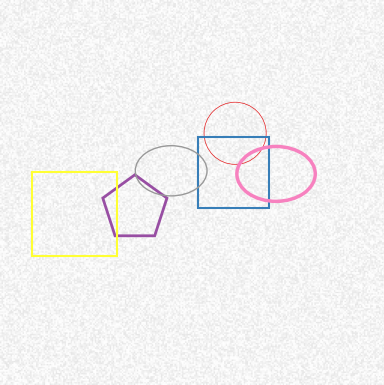[{"shape": "circle", "thickness": 0.5, "radius": 0.4, "center": [0.611, 0.654]}, {"shape": "square", "thickness": 1.5, "radius": 0.46, "center": [0.607, 0.552]}, {"shape": "pentagon", "thickness": 2, "radius": 0.44, "center": [0.35, 0.458]}, {"shape": "square", "thickness": 1.5, "radius": 0.55, "center": [0.193, 0.444]}, {"shape": "oval", "thickness": 2.5, "radius": 0.51, "center": [0.717, 0.548]}, {"shape": "oval", "thickness": 1, "radius": 0.47, "center": [0.445, 0.556]}]